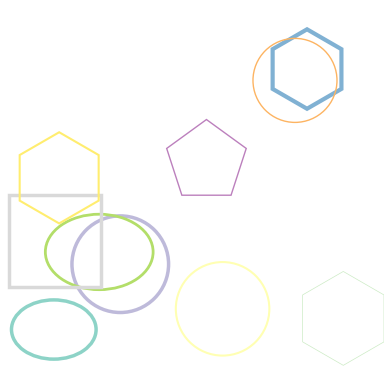[{"shape": "oval", "thickness": 2.5, "radius": 0.55, "center": [0.14, 0.144]}, {"shape": "circle", "thickness": 1.5, "radius": 0.61, "center": [0.578, 0.198]}, {"shape": "circle", "thickness": 2.5, "radius": 0.63, "center": [0.312, 0.314]}, {"shape": "hexagon", "thickness": 3, "radius": 0.52, "center": [0.797, 0.821]}, {"shape": "circle", "thickness": 1, "radius": 0.55, "center": [0.766, 0.791]}, {"shape": "oval", "thickness": 2, "radius": 0.7, "center": [0.258, 0.346]}, {"shape": "square", "thickness": 2.5, "radius": 0.6, "center": [0.144, 0.374]}, {"shape": "pentagon", "thickness": 1, "radius": 0.54, "center": [0.536, 0.581]}, {"shape": "hexagon", "thickness": 0.5, "radius": 0.61, "center": [0.892, 0.173]}, {"shape": "hexagon", "thickness": 1.5, "radius": 0.59, "center": [0.154, 0.538]}]